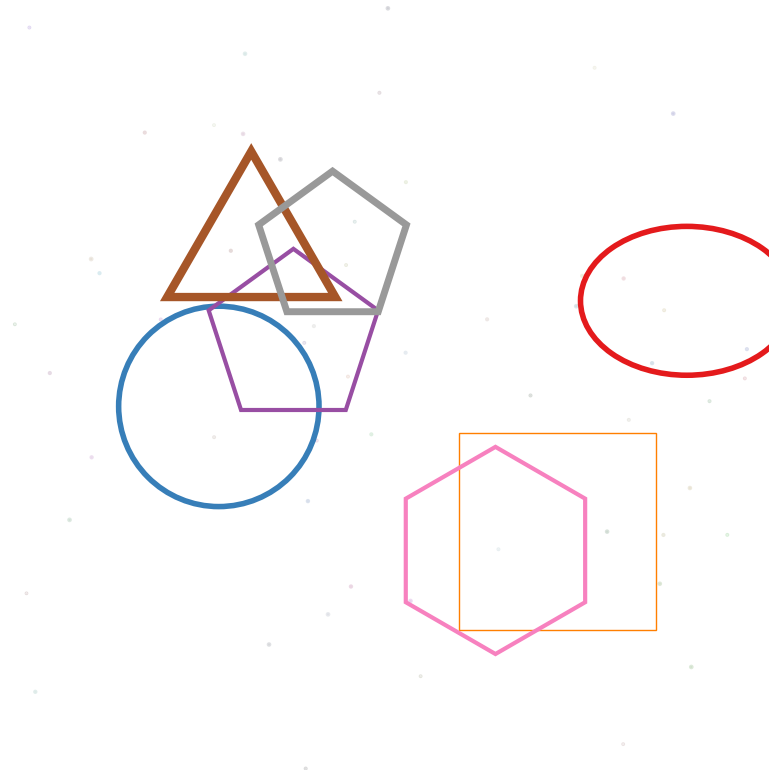[{"shape": "oval", "thickness": 2, "radius": 0.69, "center": [0.892, 0.609]}, {"shape": "circle", "thickness": 2, "radius": 0.65, "center": [0.284, 0.472]}, {"shape": "pentagon", "thickness": 1.5, "radius": 0.58, "center": [0.381, 0.561]}, {"shape": "square", "thickness": 0.5, "radius": 0.64, "center": [0.724, 0.31]}, {"shape": "triangle", "thickness": 3, "radius": 0.63, "center": [0.326, 0.677]}, {"shape": "hexagon", "thickness": 1.5, "radius": 0.67, "center": [0.643, 0.285]}, {"shape": "pentagon", "thickness": 2.5, "radius": 0.5, "center": [0.432, 0.677]}]